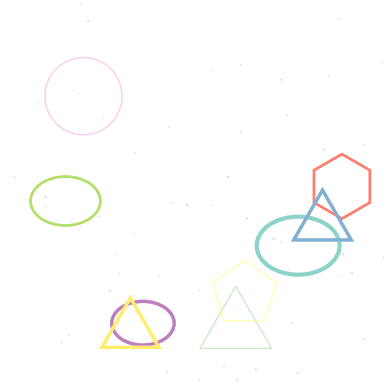[{"shape": "oval", "thickness": 3, "radius": 0.54, "center": [0.774, 0.362]}, {"shape": "pentagon", "thickness": 1, "radius": 0.44, "center": [0.635, 0.237]}, {"shape": "hexagon", "thickness": 2, "radius": 0.42, "center": [0.888, 0.516]}, {"shape": "triangle", "thickness": 2.5, "radius": 0.43, "center": [0.838, 0.42]}, {"shape": "oval", "thickness": 2, "radius": 0.45, "center": [0.17, 0.478]}, {"shape": "circle", "thickness": 1, "radius": 0.5, "center": [0.217, 0.75]}, {"shape": "oval", "thickness": 2.5, "radius": 0.41, "center": [0.371, 0.161]}, {"shape": "triangle", "thickness": 1, "radius": 0.54, "center": [0.612, 0.149]}, {"shape": "triangle", "thickness": 2.5, "radius": 0.43, "center": [0.339, 0.141]}]